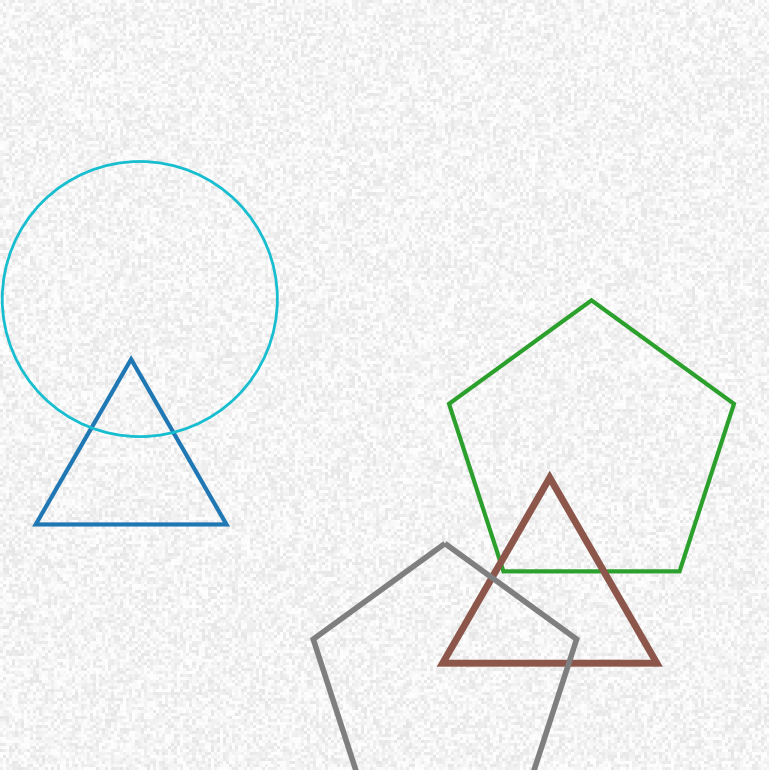[{"shape": "triangle", "thickness": 1.5, "radius": 0.72, "center": [0.17, 0.39]}, {"shape": "pentagon", "thickness": 1.5, "radius": 0.97, "center": [0.768, 0.415]}, {"shape": "triangle", "thickness": 2.5, "radius": 0.8, "center": [0.714, 0.219]}, {"shape": "pentagon", "thickness": 2, "radius": 0.9, "center": [0.578, 0.114]}, {"shape": "circle", "thickness": 1, "radius": 0.89, "center": [0.182, 0.612]}]